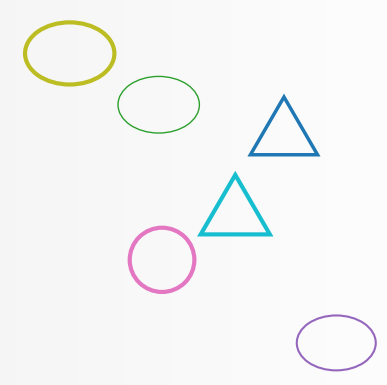[{"shape": "triangle", "thickness": 2.5, "radius": 0.5, "center": [0.733, 0.648]}, {"shape": "oval", "thickness": 1, "radius": 0.53, "center": [0.41, 0.728]}, {"shape": "oval", "thickness": 1.5, "radius": 0.51, "center": [0.868, 0.109]}, {"shape": "circle", "thickness": 3, "radius": 0.42, "center": [0.418, 0.325]}, {"shape": "oval", "thickness": 3, "radius": 0.58, "center": [0.18, 0.861]}, {"shape": "triangle", "thickness": 3, "radius": 0.52, "center": [0.607, 0.443]}]